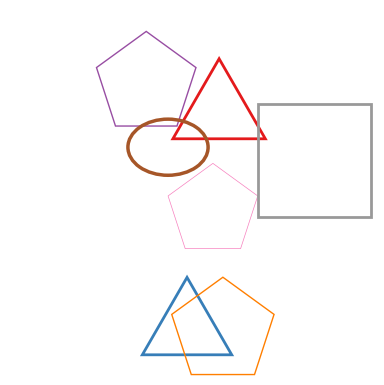[{"shape": "triangle", "thickness": 2, "radius": 0.69, "center": [0.569, 0.709]}, {"shape": "triangle", "thickness": 2, "radius": 0.67, "center": [0.486, 0.145]}, {"shape": "pentagon", "thickness": 1, "radius": 0.68, "center": [0.38, 0.783]}, {"shape": "pentagon", "thickness": 1, "radius": 0.7, "center": [0.579, 0.14]}, {"shape": "oval", "thickness": 2.5, "radius": 0.52, "center": [0.436, 0.618]}, {"shape": "pentagon", "thickness": 0.5, "radius": 0.61, "center": [0.553, 0.453]}, {"shape": "square", "thickness": 2, "radius": 0.73, "center": [0.816, 0.582]}]